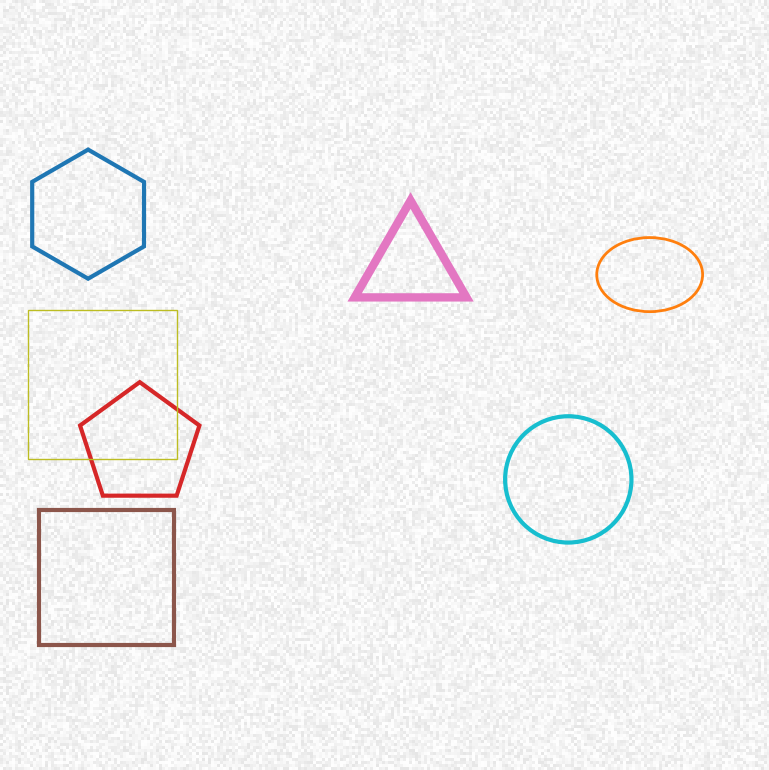[{"shape": "hexagon", "thickness": 1.5, "radius": 0.42, "center": [0.114, 0.722]}, {"shape": "oval", "thickness": 1, "radius": 0.34, "center": [0.844, 0.643]}, {"shape": "pentagon", "thickness": 1.5, "radius": 0.41, "center": [0.181, 0.422]}, {"shape": "square", "thickness": 1.5, "radius": 0.44, "center": [0.138, 0.25]}, {"shape": "triangle", "thickness": 3, "radius": 0.42, "center": [0.533, 0.656]}, {"shape": "square", "thickness": 0.5, "radius": 0.48, "center": [0.133, 0.501]}, {"shape": "circle", "thickness": 1.5, "radius": 0.41, "center": [0.738, 0.377]}]